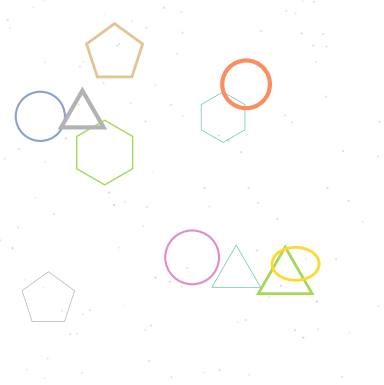[{"shape": "hexagon", "thickness": 0.5, "radius": 0.33, "center": [0.579, 0.696]}, {"shape": "triangle", "thickness": 0.5, "radius": 0.37, "center": [0.614, 0.29]}, {"shape": "circle", "thickness": 3, "radius": 0.31, "center": [0.639, 0.781]}, {"shape": "circle", "thickness": 1.5, "radius": 0.32, "center": [0.105, 0.698]}, {"shape": "circle", "thickness": 1.5, "radius": 0.35, "center": [0.499, 0.332]}, {"shape": "triangle", "thickness": 2, "radius": 0.4, "center": [0.741, 0.278]}, {"shape": "hexagon", "thickness": 1, "radius": 0.42, "center": [0.272, 0.604]}, {"shape": "oval", "thickness": 2, "radius": 0.31, "center": [0.768, 0.315]}, {"shape": "pentagon", "thickness": 2, "radius": 0.38, "center": [0.298, 0.862]}, {"shape": "pentagon", "thickness": 0.5, "radius": 0.36, "center": [0.126, 0.223]}, {"shape": "triangle", "thickness": 3, "radius": 0.32, "center": [0.214, 0.701]}]